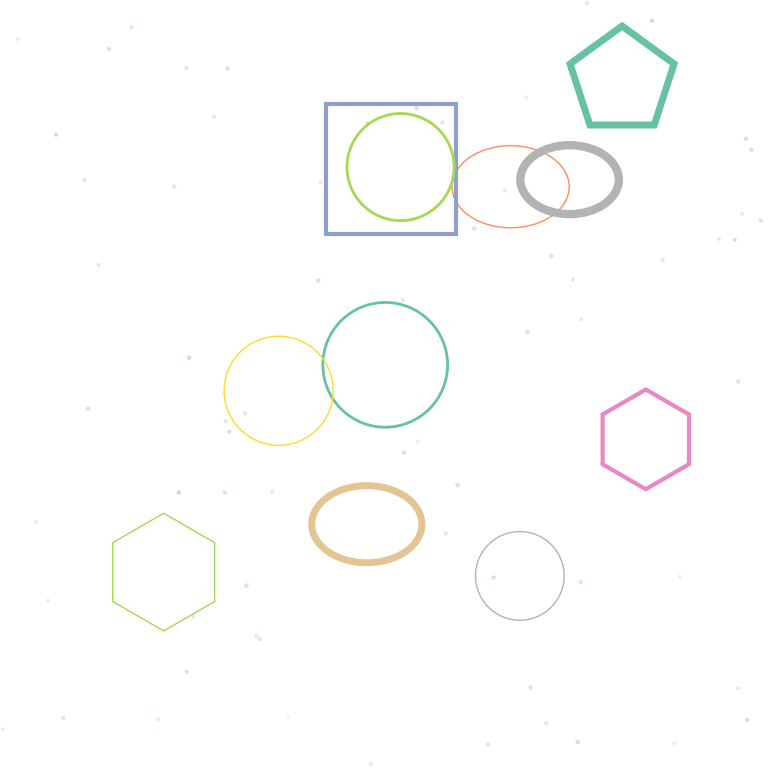[{"shape": "pentagon", "thickness": 2.5, "radius": 0.36, "center": [0.808, 0.895]}, {"shape": "circle", "thickness": 1, "radius": 0.41, "center": [0.5, 0.526]}, {"shape": "oval", "thickness": 0.5, "radius": 0.38, "center": [0.663, 0.757]}, {"shape": "square", "thickness": 1.5, "radius": 0.42, "center": [0.508, 0.781]}, {"shape": "hexagon", "thickness": 1.5, "radius": 0.32, "center": [0.839, 0.429]}, {"shape": "hexagon", "thickness": 0.5, "radius": 0.38, "center": [0.213, 0.257]}, {"shape": "circle", "thickness": 1, "radius": 0.35, "center": [0.52, 0.783]}, {"shape": "circle", "thickness": 0.5, "radius": 0.35, "center": [0.362, 0.493]}, {"shape": "oval", "thickness": 2.5, "radius": 0.36, "center": [0.476, 0.319]}, {"shape": "oval", "thickness": 3, "radius": 0.32, "center": [0.74, 0.767]}, {"shape": "circle", "thickness": 0.5, "radius": 0.29, "center": [0.675, 0.252]}]